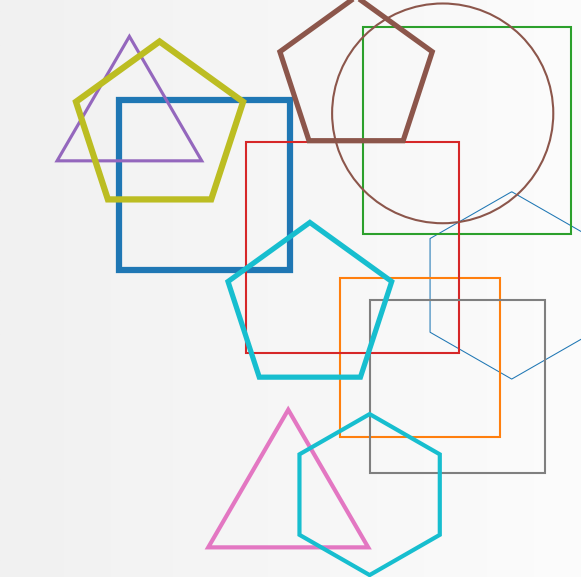[{"shape": "square", "thickness": 3, "radius": 0.74, "center": [0.352, 0.679]}, {"shape": "hexagon", "thickness": 0.5, "radius": 0.81, "center": [0.88, 0.505]}, {"shape": "square", "thickness": 1, "radius": 0.69, "center": [0.723, 0.38]}, {"shape": "square", "thickness": 1, "radius": 0.9, "center": [0.804, 0.773]}, {"shape": "square", "thickness": 1, "radius": 0.91, "center": [0.607, 0.571]}, {"shape": "triangle", "thickness": 1.5, "radius": 0.72, "center": [0.223, 0.792]}, {"shape": "circle", "thickness": 1, "radius": 0.95, "center": [0.762, 0.803]}, {"shape": "pentagon", "thickness": 2.5, "radius": 0.69, "center": [0.613, 0.867]}, {"shape": "triangle", "thickness": 2, "radius": 0.79, "center": [0.496, 0.131]}, {"shape": "square", "thickness": 1, "radius": 0.75, "center": [0.787, 0.33]}, {"shape": "pentagon", "thickness": 3, "radius": 0.76, "center": [0.274, 0.776]}, {"shape": "hexagon", "thickness": 2, "radius": 0.7, "center": [0.636, 0.143]}, {"shape": "pentagon", "thickness": 2.5, "radius": 0.74, "center": [0.533, 0.466]}]